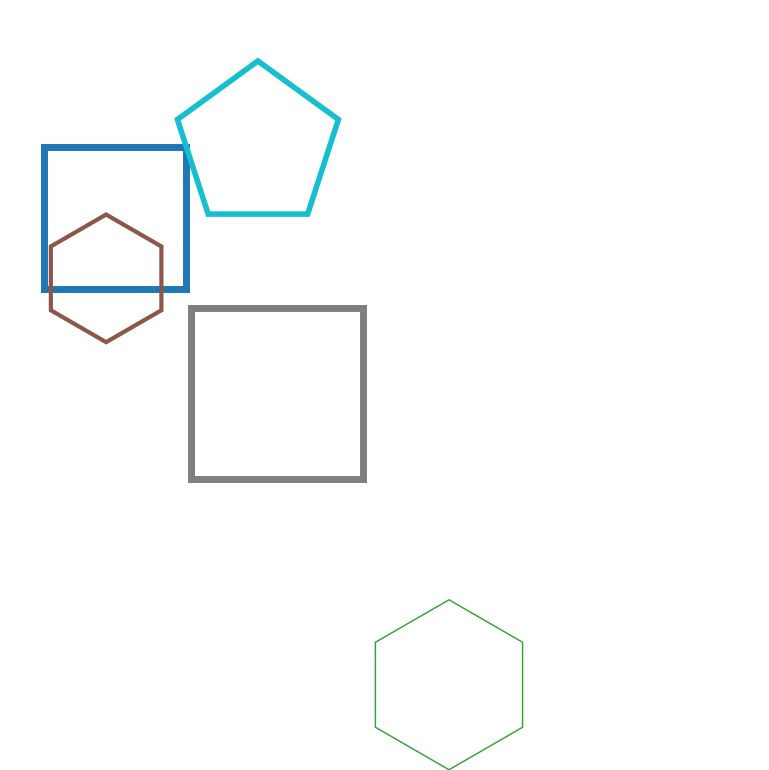[{"shape": "square", "thickness": 2.5, "radius": 0.46, "center": [0.15, 0.717]}, {"shape": "hexagon", "thickness": 0.5, "radius": 0.55, "center": [0.583, 0.111]}, {"shape": "hexagon", "thickness": 1.5, "radius": 0.41, "center": [0.138, 0.639]}, {"shape": "square", "thickness": 2.5, "radius": 0.56, "center": [0.36, 0.489]}, {"shape": "pentagon", "thickness": 2, "radius": 0.55, "center": [0.335, 0.811]}]